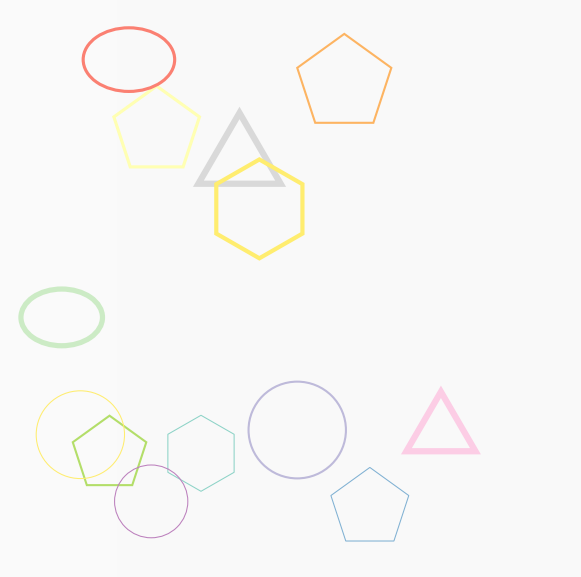[{"shape": "hexagon", "thickness": 0.5, "radius": 0.33, "center": [0.346, 0.214]}, {"shape": "pentagon", "thickness": 1.5, "radius": 0.39, "center": [0.27, 0.773]}, {"shape": "circle", "thickness": 1, "radius": 0.42, "center": [0.511, 0.255]}, {"shape": "oval", "thickness": 1.5, "radius": 0.39, "center": [0.222, 0.896]}, {"shape": "pentagon", "thickness": 0.5, "radius": 0.35, "center": [0.636, 0.119]}, {"shape": "pentagon", "thickness": 1, "radius": 0.43, "center": [0.592, 0.855]}, {"shape": "pentagon", "thickness": 1, "radius": 0.33, "center": [0.188, 0.213]}, {"shape": "triangle", "thickness": 3, "radius": 0.34, "center": [0.759, 0.252]}, {"shape": "triangle", "thickness": 3, "radius": 0.41, "center": [0.412, 0.722]}, {"shape": "circle", "thickness": 0.5, "radius": 0.32, "center": [0.26, 0.131]}, {"shape": "oval", "thickness": 2.5, "radius": 0.35, "center": [0.106, 0.45]}, {"shape": "hexagon", "thickness": 2, "radius": 0.43, "center": [0.446, 0.637]}, {"shape": "circle", "thickness": 0.5, "radius": 0.38, "center": [0.138, 0.246]}]